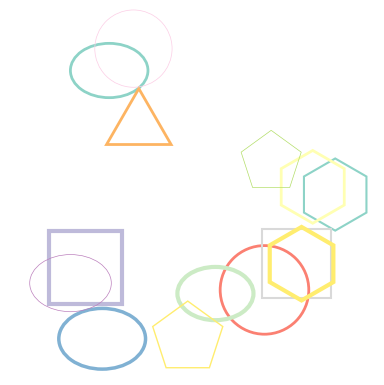[{"shape": "hexagon", "thickness": 1.5, "radius": 0.47, "center": [0.871, 0.495]}, {"shape": "oval", "thickness": 2, "radius": 0.5, "center": [0.284, 0.817]}, {"shape": "hexagon", "thickness": 2, "radius": 0.47, "center": [0.812, 0.515]}, {"shape": "square", "thickness": 3, "radius": 0.47, "center": [0.222, 0.306]}, {"shape": "circle", "thickness": 2, "radius": 0.58, "center": [0.687, 0.247]}, {"shape": "oval", "thickness": 2.5, "radius": 0.56, "center": [0.265, 0.12]}, {"shape": "triangle", "thickness": 2, "radius": 0.48, "center": [0.361, 0.673]}, {"shape": "pentagon", "thickness": 0.5, "radius": 0.41, "center": [0.704, 0.579]}, {"shape": "circle", "thickness": 0.5, "radius": 0.5, "center": [0.347, 0.874]}, {"shape": "square", "thickness": 1.5, "radius": 0.45, "center": [0.769, 0.315]}, {"shape": "oval", "thickness": 0.5, "radius": 0.53, "center": [0.183, 0.265]}, {"shape": "oval", "thickness": 3, "radius": 0.49, "center": [0.56, 0.238]}, {"shape": "hexagon", "thickness": 3, "radius": 0.48, "center": [0.783, 0.315]}, {"shape": "pentagon", "thickness": 1, "radius": 0.48, "center": [0.488, 0.122]}]